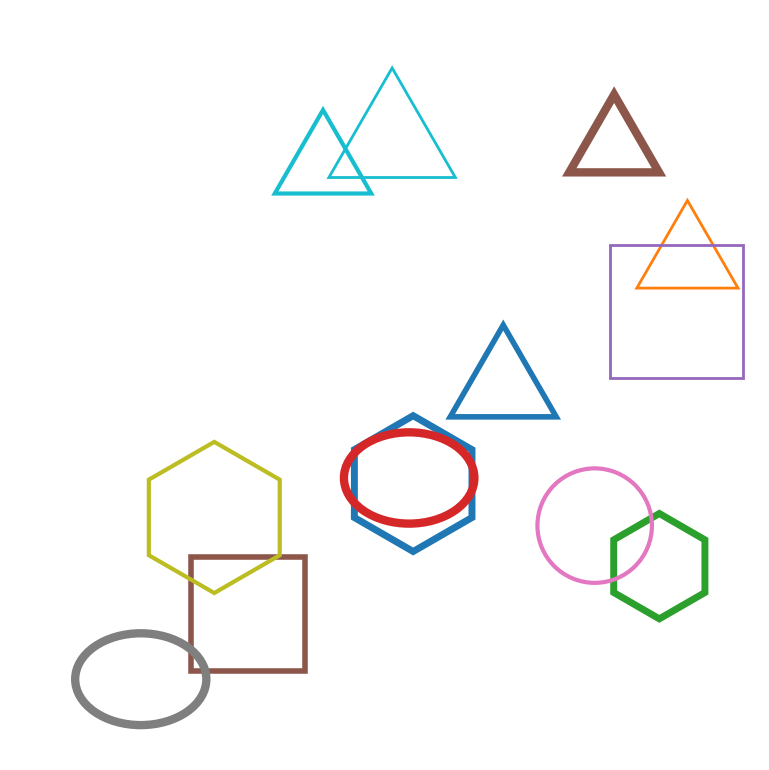[{"shape": "triangle", "thickness": 2, "radius": 0.4, "center": [0.654, 0.498]}, {"shape": "hexagon", "thickness": 2.5, "radius": 0.44, "center": [0.537, 0.372]}, {"shape": "triangle", "thickness": 1, "radius": 0.38, "center": [0.893, 0.664]}, {"shape": "hexagon", "thickness": 2.5, "radius": 0.34, "center": [0.856, 0.265]}, {"shape": "oval", "thickness": 3, "radius": 0.42, "center": [0.531, 0.379]}, {"shape": "square", "thickness": 1, "radius": 0.43, "center": [0.879, 0.595]}, {"shape": "triangle", "thickness": 3, "radius": 0.34, "center": [0.798, 0.81]}, {"shape": "square", "thickness": 2, "radius": 0.37, "center": [0.322, 0.203]}, {"shape": "circle", "thickness": 1.5, "radius": 0.37, "center": [0.772, 0.317]}, {"shape": "oval", "thickness": 3, "radius": 0.43, "center": [0.183, 0.118]}, {"shape": "hexagon", "thickness": 1.5, "radius": 0.49, "center": [0.278, 0.328]}, {"shape": "triangle", "thickness": 1.5, "radius": 0.36, "center": [0.42, 0.785]}, {"shape": "triangle", "thickness": 1, "radius": 0.47, "center": [0.509, 0.817]}]